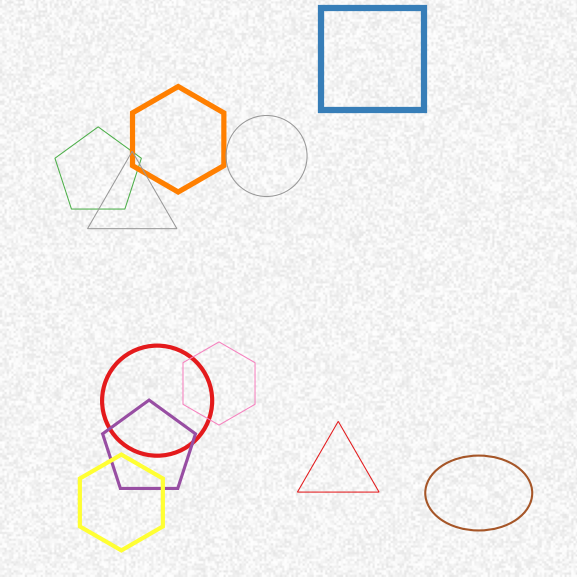[{"shape": "triangle", "thickness": 0.5, "radius": 0.41, "center": [0.586, 0.188]}, {"shape": "circle", "thickness": 2, "radius": 0.48, "center": [0.272, 0.305]}, {"shape": "square", "thickness": 3, "radius": 0.44, "center": [0.645, 0.897]}, {"shape": "pentagon", "thickness": 0.5, "radius": 0.39, "center": [0.17, 0.701]}, {"shape": "pentagon", "thickness": 1.5, "radius": 0.42, "center": [0.258, 0.222]}, {"shape": "hexagon", "thickness": 2.5, "radius": 0.46, "center": [0.309, 0.758]}, {"shape": "hexagon", "thickness": 2, "radius": 0.41, "center": [0.21, 0.129]}, {"shape": "oval", "thickness": 1, "radius": 0.46, "center": [0.829, 0.145]}, {"shape": "hexagon", "thickness": 0.5, "radius": 0.36, "center": [0.379, 0.335]}, {"shape": "triangle", "thickness": 0.5, "radius": 0.45, "center": [0.229, 0.648]}, {"shape": "circle", "thickness": 0.5, "radius": 0.35, "center": [0.462, 0.729]}]